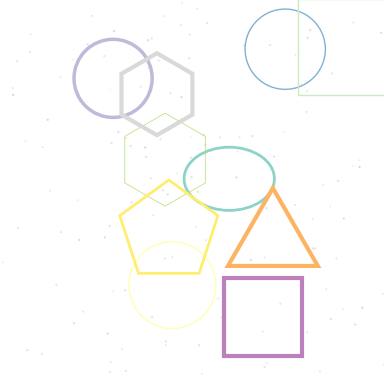[{"shape": "oval", "thickness": 2, "radius": 0.59, "center": [0.595, 0.536]}, {"shape": "circle", "thickness": 1, "radius": 0.56, "center": [0.448, 0.259]}, {"shape": "circle", "thickness": 2.5, "radius": 0.51, "center": [0.294, 0.796]}, {"shape": "circle", "thickness": 1, "radius": 0.52, "center": [0.741, 0.872]}, {"shape": "triangle", "thickness": 3, "radius": 0.67, "center": [0.709, 0.377]}, {"shape": "hexagon", "thickness": 0.5, "radius": 0.6, "center": [0.429, 0.585]}, {"shape": "hexagon", "thickness": 3, "radius": 0.53, "center": [0.408, 0.755]}, {"shape": "square", "thickness": 3, "radius": 0.5, "center": [0.683, 0.177]}, {"shape": "square", "thickness": 1, "radius": 0.62, "center": [0.9, 0.877]}, {"shape": "pentagon", "thickness": 2, "radius": 0.67, "center": [0.438, 0.398]}]